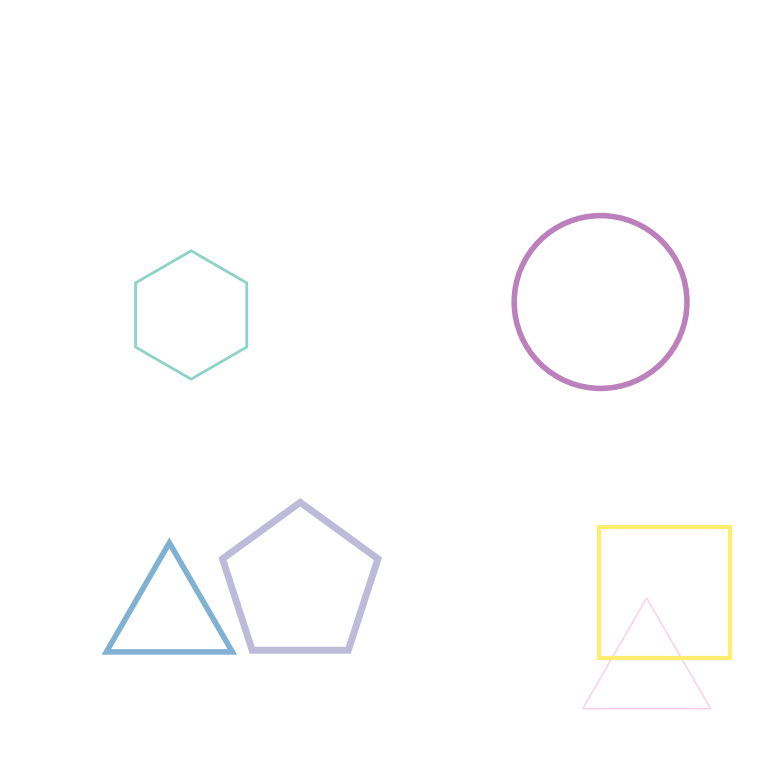[{"shape": "hexagon", "thickness": 1, "radius": 0.42, "center": [0.248, 0.591]}, {"shape": "pentagon", "thickness": 2.5, "radius": 0.53, "center": [0.39, 0.241]}, {"shape": "triangle", "thickness": 2, "radius": 0.47, "center": [0.22, 0.201]}, {"shape": "triangle", "thickness": 0.5, "radius": 0.48, "center": [0.84, 0.128]}, {"shape": "circle", "thickness": 2, "radius": 0.56, "center": [0.78, 0.608]}, {"shape": "square", "thickness": 1.5, "radius": 0.43, "center": [0.863, 0.23]}]